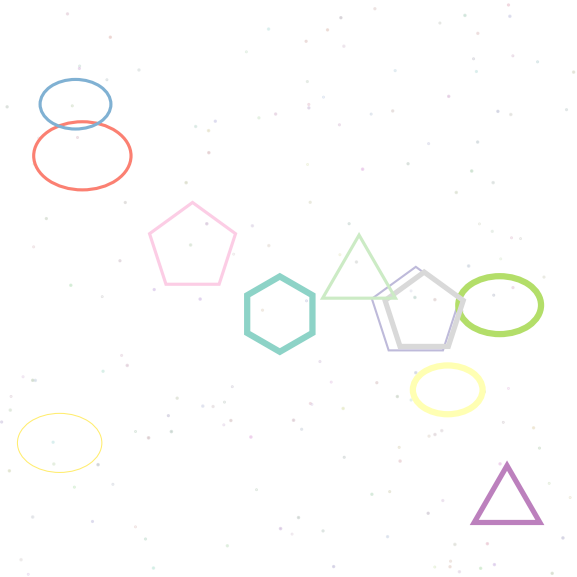[{"shape": "hexagon", "thickness": 3, "radius": 0.33, "center": [0.485, 0.455]}, {"shape": "oval", "thickness": 3, "radius": 0.3, "center": [0.775, 0.324]}, {"shape": "pentagon", "thickness": 1, "radius": 0.4, "center": [0.72, 0.457]}, {"shape": "oval", "thickness": 1.5, "radius": 0.42, "center": [0.143, 0.729]}, {"shape": "oval", "thickness": 1.5, "radius": 0.31, "center": [0.131, 0.819]}, {"shape": "oval", "thickness": 3, "radius": 0.36, "center": [0.865, 0.471]}, {"shape": "pentagon", "thickness": 1.5, "radius": 0.39, "center": [0.333, 0.57]}, {"shape": "pentagon", "thickness": 2.5, "radius": 0.36, "center": [0.734, 0.457]}, {"shape": "triangle", "thickness": 2.5, "radius": 0.33, "center": [0.878, 0.127]}, {"shape": "triangle", "thickness": 1.5, "radius": 0.36, "center": [0.622, 0.519]}, {"shape": "oval", "thickness": 0.5, "radius": 0.37, "center": [0.103, 0.232]}]